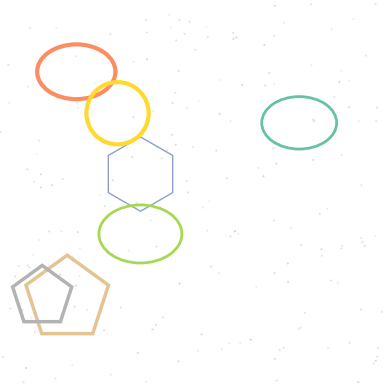[{"shape": "oval", "thickness": 2, "radius": 0.49, "center": [0.777, 0.681]}, {"shape": "oval", "thickness": 3, "radius": 0.51, "center": [0.198, 0.814]}, {"shape": "hexagon", "thickness": 1, "radius": 0.48, "center": [0.365, 0.548]}, {"shape": "oval", "thickness": 2, "radius": 0.54, "center": [0.365, 0.392]}, {"shape": "circle", "thickness": 3, "radius": 0.4, "center": [0.305, 0.706]}, {"shape": "pentagon", "thickness": 2.5, "radius": 0.56, "center": [0.175, 0.225]}, {"shape": "pentagon", "thickness": 2.5, "radius": 0.4, "center": [0.11, 0.23]}]